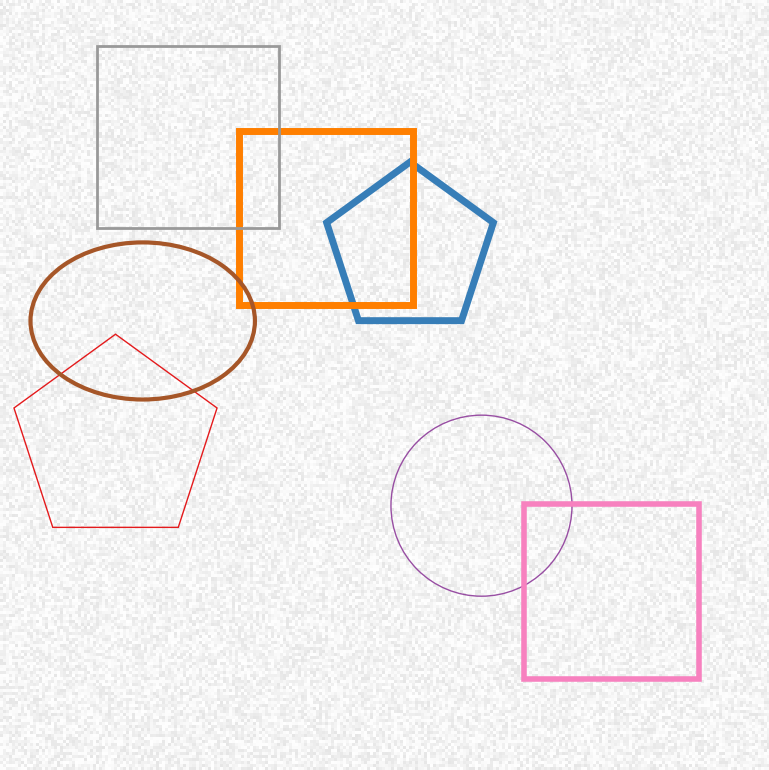[{"shape": "pentagon", "thickness": 0.5, "radius": 0.69, "center": [0.15, 0.427]}, {"shape": "pentagon", "thickness": 2.5, "radius": 0.57, "center": [0.532, 0.676]}, {"shape": "circle", "thickness": 0.5, "radius": 0.59, "center": [0.625, 0.343]}, {"shape": "square", "thickness": 2.5, "radius": 0.56, "center": [0.423, 0.716]}, {"shape": "oval", "thickness": 1.5, "radius": 0.73, "center": [0.185, 0.583]}, {"shape": "square", "thickness": 2, "radius": 0.57, "center": [0.794, 0.232]}, {"shape": "square", "thickness": 1, "radius": 0.59, "center": [0.244, 0.822]}]